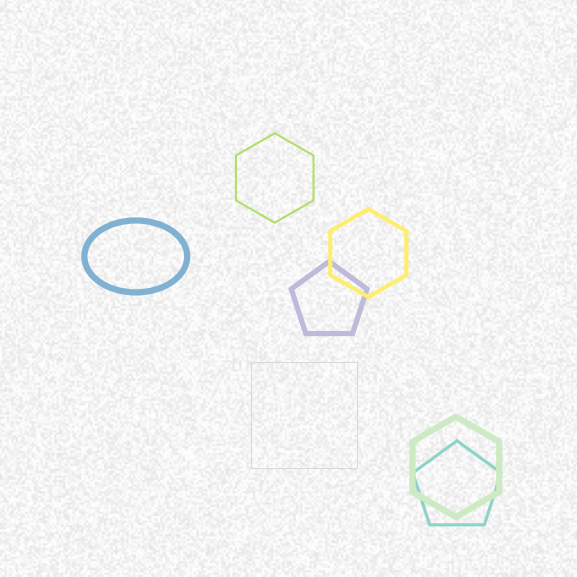[{"shape": "pentagon", "thickness": 1.5, "radius": 0.4, "center": [0.791, 0.155]}, {"shape": "pentagon", "thickness": 2.5, "radius": 0.34, "center": [0.57, 0.477]}, {"shape": "oval", "thickness": 3, "radius": 0.45, "center": [0.235, 0.555]}, {"shape": "hexagon", "thickness": 1, "radius": 0.39, "center": [0.476, 0.691]}, {"shape": "square", "thickness": 0.5, "radius": 0.46, "center": [0.527, 0.281]}, {"shape": "hexagon", "thickness": 3, "radius": 0.43, "center": [0.789, 0.191]}, {"shape": "hexagon", "thickness": 2, "radius": 0.38, "center": [0.638, 0.561]}]